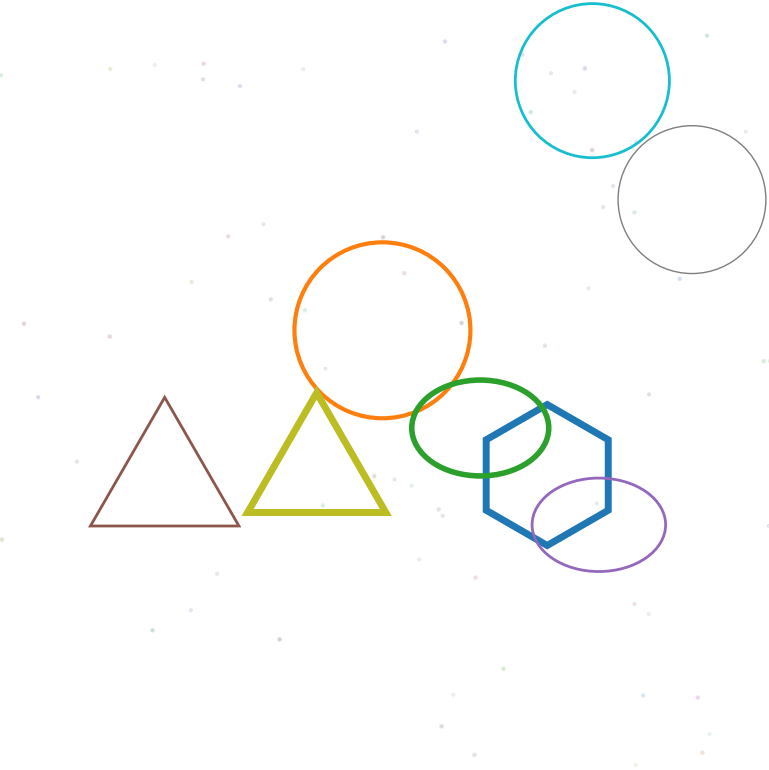[{"shape": "hexagon", "thickness": 2.5, "radius": 0.46, "center": [0.711, 0.383]}, {"shape": "circle", "thickness": 1.5, "radius": 0.57, "center": [0.497, 0.571]}, {"shape": "oval", "thickness": 2, "radius": 0.44, "center": [0.624, 0.444]}, {"shape": "oval", "thickness": 1, "radius": 0.43, "center": [0.778, 0.318]}, {"shape": "triangle", "thickness": 1, "radius": 0.56, "center": [0.214, 0.373]}, {"shape": "circle", "thickness": 0.5, "radius": 0.48, "center": [0.899, 0.741]}, {"shape": "triangle", "thickness": 2.5, "radius": 0.52, "center": [0.411, 0.386]}, {"shape": "circle", "thickness": 1, "radius": 0.5, "center": [0.769, 0.895]}]